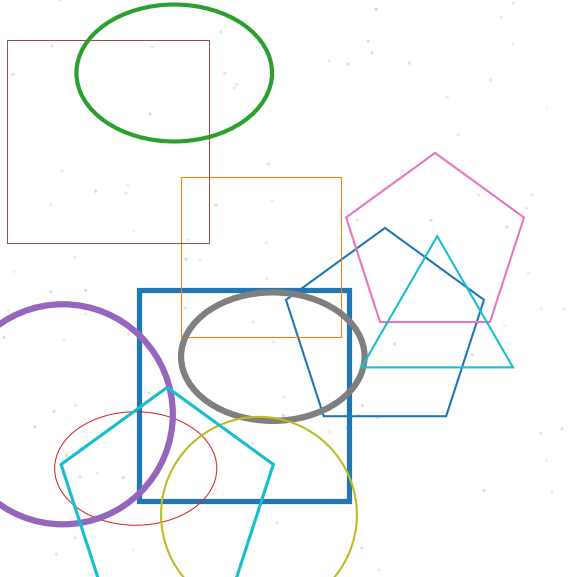[{"shape": "pentagon", "thickness": 1, "radius": 0.9, "center": [0.667, 0.424]}, {"shape": "square", "thickness": 2.5, "radius": 0.91, "center": [0.423, 0.315]}, {"shape": "square", "thickness": 0.5, "radius": 0.69, "center": [0.452, 0.554]}, {"shape": "oval", "thickness": 2, "radius": 0.85, "center": [0.302, 0.873]}, {"shape": "oval", "thickness": 0.5, "radius": 0.7, "center": [0.235, 0.188]}, {"shape": "circle", "thickness": 3, "radius": 0.95, "center": [0.109, 0.282]}, {"shape": "square", "thickness": 0.5, "radius": 0.88, "center": [0.187, 0.754]}, {"shape": "pentagon", "thickness": 1, "radius": 0.81, "center": [0.753, 0.572]}, {"shape": "oval", "thickness": 3, "radius": 0.79, "center": [0.472, 0.382]}, {"shape": "circle", "thickness": 1, "radius": 0.85, "center": [0.448, 0.108]}, {"shape": "pentagon", "thickness": 1.5, "radius": 0.97, "center": [0.29, 0.135]}, {"shape": "triangle", "thickness": 1, "radius": 0.76, "center": [0.757, 0.439]}]